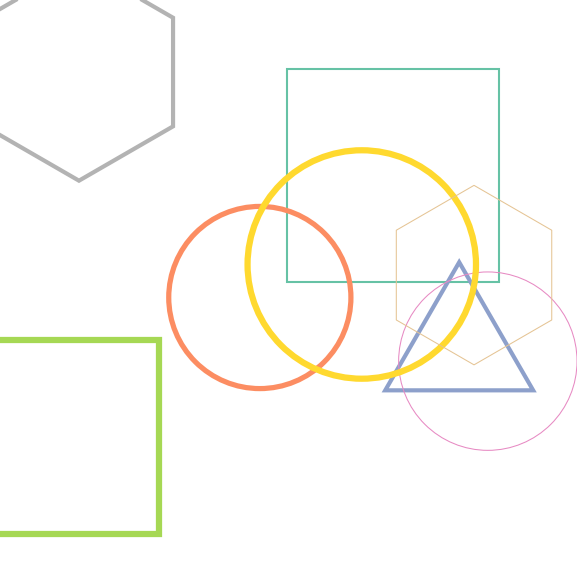[{"shape": "square", "thickness": 1, "radius": 0.92, "center": [0.681, 0.695]}, {"shape": "circle", "thickness": 2.5, "radius": 0.79, "center": [0.45, 0.484]}, {"shape": "triangle", "thickness": 2, "radius": 0.74, "center": [0.795, 0.397]}, {"shape": "circle", "thickness": 0.5, "radius": 0.77, "center": [0.845, 0.374]}, {"shape": "square", "thickness": 3, "radius": 0.84, "center": [0.107, 0.243]}, {"shape": "circle", "thickness": 3, "radius": 0.99, "center": [0.626, 0.541]}, {"shape": "hexagon", "thickness": 0.5, "radius": 0.78, "center": [0.821, 0.523]}, {"shape": "hexagon", "thickness": 2, "radius": 0.94, "center": [0.137, 0.874]}]